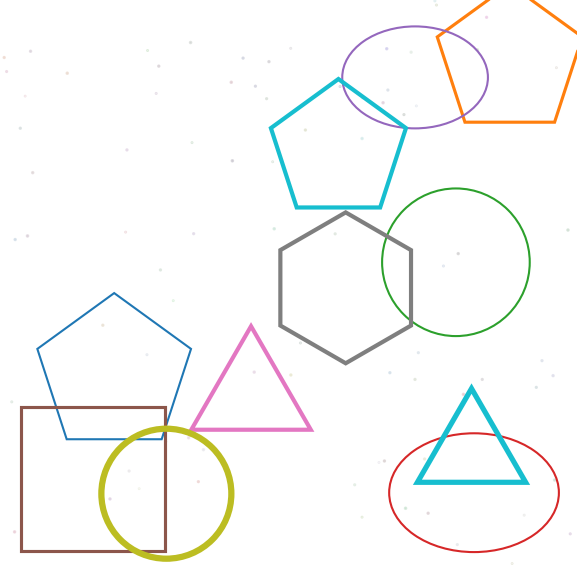[{"shape": "pentagon", "thickness": 1, "radius": 0.7, "center": [0.198, 0.352]}, {"shape": "pentagon", "thickness": 1.5, "radius": 0.66, "center": [0.883, 0.894]}, {"shape": "circle", "thickness": 1, "radius": 0.64, "center": [0.789, 0.545]}, {"shape": "oval", "thickness": 1, "radius": 0.73, "center": [0.821, 0.146]}, {"shape": "oval", "thickness": 1, "radius": 0.63, "center": [0.719, 0.865]}, {"shape": "square", "thickness": 1.5, "radius": 0.62, "center": [0.161, 0.17]}, {"shape": "triangle", "thickness": 2, "radius": 0.6, "center": [0.435, 0.315]}, {"shape": "hexagon", "thickness": 2, "radius": 0.65, "center": [0.599, 0.501]}, {"shape": "circle", "thickness": 3, "radius": 0.56, "center": [0.288, 0.144]}, {"shape": "pentagon", "thickness": 2, "radius": 0.61, "center": [0.586, 0.739]}, {"shape": "triangle", "thickness": 2.5, "radius": 0.54, "center": [0.816, 0.218]}]